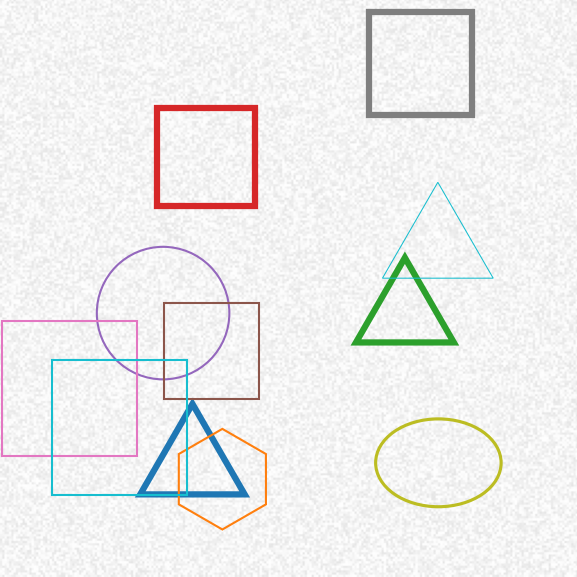[{"shape": "triangle", "thickness": 3, "radius": 0.52, "center": [0.333, 0.195]}, {"shape": "hexagon", "thickness": 1, "radius": 0.44, "center": [0.385, 0.169]}, {"shape": "triangle", "thickness": 3, "radius": 0.49, "center": [0.701, 0.455]}, {"shape": "square", "thickness": 3, "radius": 0.43, "center": [0.357, 0.727]}, {"shape": "circle", "thickness": 1, "radius": 0.57, "center": [0.282, 0.457]}, {"shape": "square", "thickness": 1, "radius": 0.41, "center": [0.366, 0.391]}, {"shape": "square", "thickness": 1, "radius": 0.58, "center": [0.12, 0.327]}, {"shape": "square", "thickness": 3, "radius": 0.44, "center": [0.728, 0.89]}, {"shape": "oval", "thickness": 1.5, "radius": 0.54, "center": [0.759, 0.198]}, {"shape": "square", "thickness": 1, "radius": 0.58, "center": [0.207, 0.259]}, {"shape": "triangle", "thickness": 0.5, "radius": 0.55, "center": [0.758, 0.573]}]